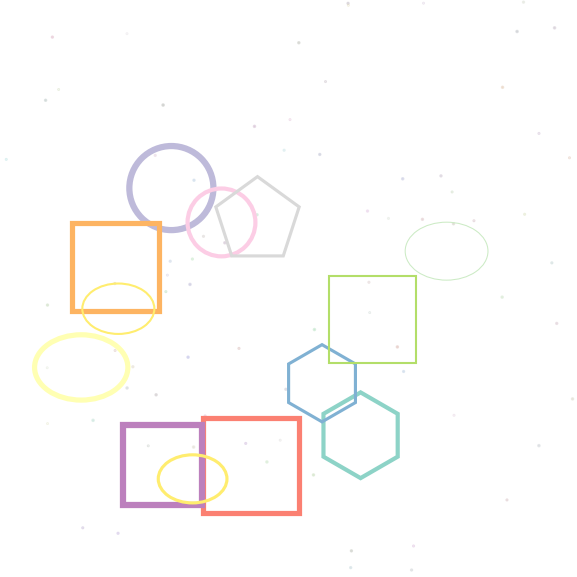[{"shape": "hexagon", "thickness": 2, "radius": 0.37, "center": [0.624, 0.245]}, {"shape": "oval", "thickness": 2.5, "radius": 0.4, "center": [0.141, 0.363]}, {"shape": "circle", "thickness": 3, "radius": 0.36, "center": [0.297, 0.673]}, {"shape": "square", "thickness": 2.5, "radius": 0.41, "center": [0.435, 0.193]}, {"shape": "hexagon", "thickness": 1.5, "radius": 0.33, "center": [0.558, 0.335]}, {"shape": "square", "thickness": 2.5, "radius": 0.38, "center": [0.2, 0.537]}, {"shape": "square", "thickness": 1, "radius": 0.38, "center": [0.645, 0.447]}, {"shape": "circle", "thickness": 2, "radius": 0.29, "center": [0.384, 0.614]}, {"shape": "pentagon", "thickness": 1.5, "radius": 0.38, "center": [0.446, 0.617]}, {"shape": "square", "thickness": 3, "radius": 0.34, "center": [0.281, 0.194]}, {"shape": "oval", "thickness": 0.5, "radius": 0.36, "center": [0.773, 0.564]}, {"shape": "oval", "thickness": 1.5, "radius": 0.3, "center": [0.334, 0.17]}, {"shape": "oval", "thickness": 1, "radius": 0.31, "center": [0.205, 0.465]}]